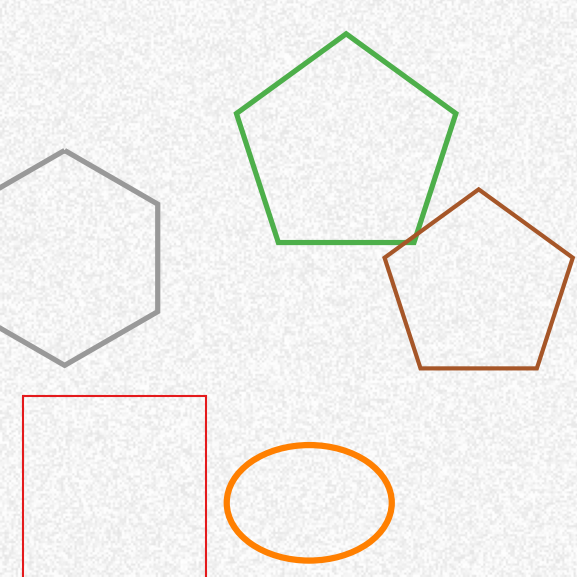[{"shape": "square", "thickness": 1, "radius": 0.79, "center": [0.198, 0.155]}, {"shape": "pentagon", "thickness": 2.5, "radius": 1.0, "center": [0.599, 0.741]}, {"shape": "oval", "thickness": 3, "radius": 0.71, "center": [0.536, 0.128]}, {"shape": "pentagon", "thickness": 2, "radius": 0.86, "center": [0.829, 0.5]}, {"shape": "hexagon", "thickness": 2.5, "radius": 0.93, "center": [0.112, 0.553]}]